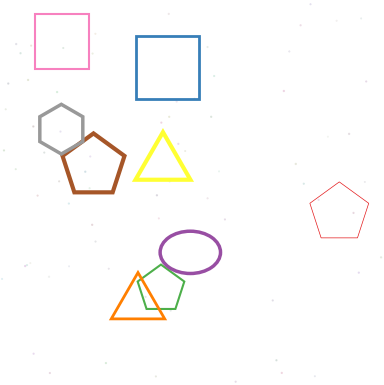[{"shape": "pentagon", "thickness": 0.5, "radius": 0.4, "center": [0.881, 0.447]}, {"shape": "square", "thickness": 2, "radius": 0.41, "center": [0.435, 0.826]}, {"shape": "pentagon", "thickness": 1.5, "radius": 0.32, "center": [0.418, 0.249]}, {"shape": "oval", "thickness": 2.5, "radius": 0.39, "center": [0.494, 0.345]}, {"shape": "triangle", "thickness": 2, "radius": 0.4, "center": [0.358, 0.212]}, {"shape": "triangle", "thickness": 3, "radius": 0.41, "center": [0.423, 0.574]}, {"shape": "pentagon", "thickness": 3, "radius": 0.42, "center": [0.243, 0.569]}, {"shape": "square", "thickness": 1.5, "radius": 0.36, "center": [0.161, 0.893]}, {"shape": "hexagon", "thickness": 2.5, "radius": 0.32, "center": [0.159, 0.665]}]